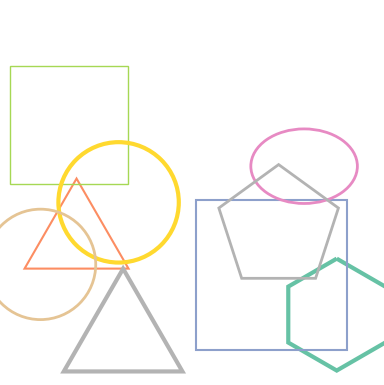[{"shape": "hexagon", "thickness": 3, "radius": 0.73, "center": [0.875, 0.183]}, {"shape": "triangle", "thickness": 1.5, "radius": 0.78, "center": [0.199, 0.38]}, {"shape": "square", "thickness": 1.5, "radius": 0.98, "center": [0.705, 0.286]}, {"shape": "oval", "thickness": 2, "radius": 0.69, "center": [0.79, 0.568]}, {"shape": "square", "thickness": 1, "radius": 0.76, "center": [0.179, 0.676]}, {"shape": "circle", "thickness": 3, "radius": 0.78, "center": [0.308, 0.474]}, {"shape": "circle", "thickness": 2, "radius": 0.72, "center": [0.105, 0.313]}, {"shape": "triangle", "thickness": 3, "radius": 0.89, "center": [0.32, 0.124]}, {"shape": "pentagon", "thickness": 2, "radius": 0.82, "center": [0.724, 0.409]}]